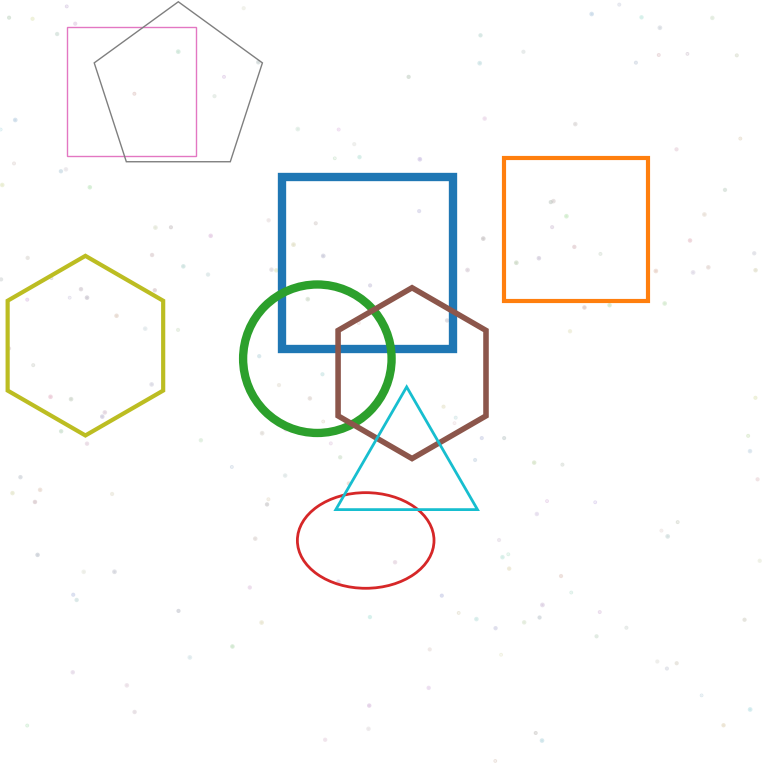[{"shape": "square", "thickness": 3, "radius": 0.56, "center": [0.477, 0.658]}, {"shape": "square", "thickness": 1.5, "radius": 0.46, "center": [0.748, 0.702]}, {"shape": "circle", "thickness": 3, "radius": 0.48, "center": [0.412, 0.534]}, {"shape": "oval", "thickness": 1, "radius": 0.44, "center": [0.475, 0.298]}, {"shape": "hexagon", "thickness": 2, "radius": 0.55, "center": [0.535, 0.515]}, {"shape": "square", "thickness": 0.5, "radius": 0.42, "center": [0.171, 0.881]}, {"shape": "pentagon", "thickness": 0.5, "radius": 0.57, "center": [0.232, 0.883]}, {"shape": "hexagon", "thickness": 1.5, "radius": 0.58, "center": [0.111, 0.551]}, {"shape": "triangle", "thickness": 1, "radius": 0.53, "center": [0.528, 0.391]}]